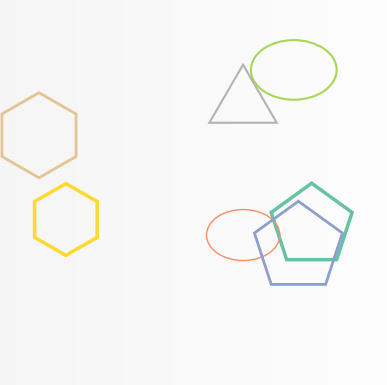[{"shape": "pentagon", "thickness": 2.5, "radius": 0.55, "center": [0.804, 0.414]}, {"shape": "oval", "thickness": 1, "radius": 0.47, "center": [0.628, 0.389]}, {"shape": "pentagon", "thickness": 2, "radius": 0.6, "center": [0.77, 0.358]}, {"shape": "oval", "thickness": 1.5, "radius": 0.55, "center": [0.758, 0.818]}, {"shape": "hexagon", "thickness": 2.5, "radius": 0.47, "center": [0.17, 0.43]}, {"shape": "hexagon", "thickness": 2, "radius": 0.55, "center": [0.101, 0.649]}, {"shape": "triangle", "thickness": 1.5, "radius": 0.5, "center": [0.627, 0.731]}]